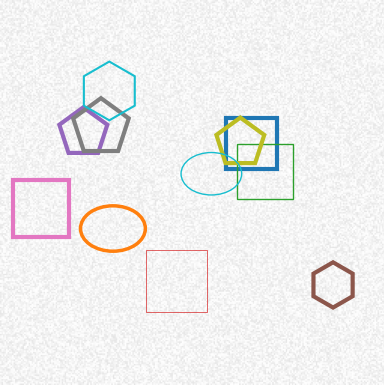[{"shape": "square", "thickness": 3, "radius": 0.33, "center": [0.654, 0.628]}, {"shape": "oval", "thickness": 2.5, "radius": 0.42, "center": [0.293, 0.406]}, {"shape": "square", "thickness": 1, "radius": 0.36, "center": [0.689, 0.555]}, {"shape": "square", "thickness": 0.5, "radius": 0.4, "center": [0.458, 0.27]}, {"shape": "pentagon", "thickness": 3, "radius": 0.33, "center": [0.216, 0.656]}, {"shape": "hexagon", "thickness": 3, "radius": 0.29, "center": [0.865, 0.26]}, {"shape": "square", "thickness": 3, "radius": 0.37, "center": [0.106, 0.458]}, {"shape": "pentagon", "thickness": 3, "radius": 0.38, "center": [0.262, 0.669]}, {"shape": "pentagon", "thickness": 3, "radius": 0.33, "center": [0.624, 0.629]}, {"shape": "hexagon", "thickness": 1.5, "radius": 0.38, "center": [0.284, 0.764]}, {"shape": "oval", "thickness": 1, "radius": 0.39, "center": [0.549, 0.549]}]